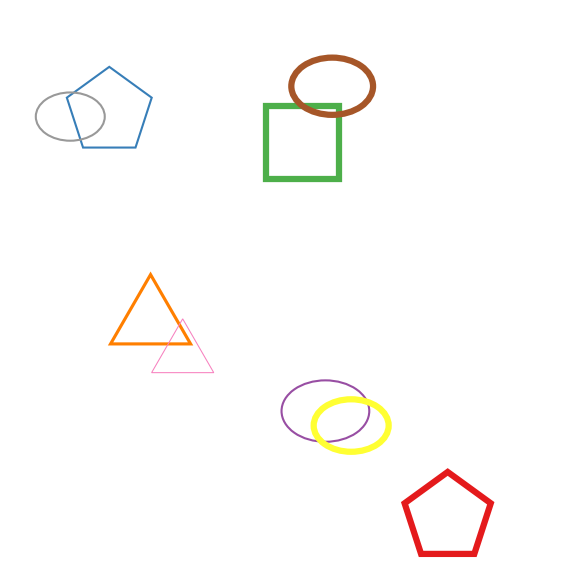[{"shape": "pentagon", "thickness": 3, "radius": 0.39, "center": [0.775, 0.103]}, {"shape": "pentagon", "thickness": 1, "radius": 0.39, "center": [0.189, 0.806]}, {"shape": "square", "thickness": 3, "radius": 0.32, "center": [0.524, 0.752]}, {"shape": "oval", "thickness": 1, "radius": 0.38, "center": [0.563, 0.287]}, {"shape": "triangle", "thickness": 1.5, "radius": 0.4, "center": [0.261, 0.444]}, {"shape": "oval", "thickness": 3, "radius": 0.32, "center": [0.608, 0.262]}, {"shape": "oval", "thickness": 3, "radius": 0.35, "center": [0.575, 0.85]}, {"shape": "triangle", "thickness": 0.5, "radius": 0.31, "center": [0.316, 0.385]}, {"shape": "oval", "thickness": 1, "radius": 0.3, "center": [0.122, 0.797]}]